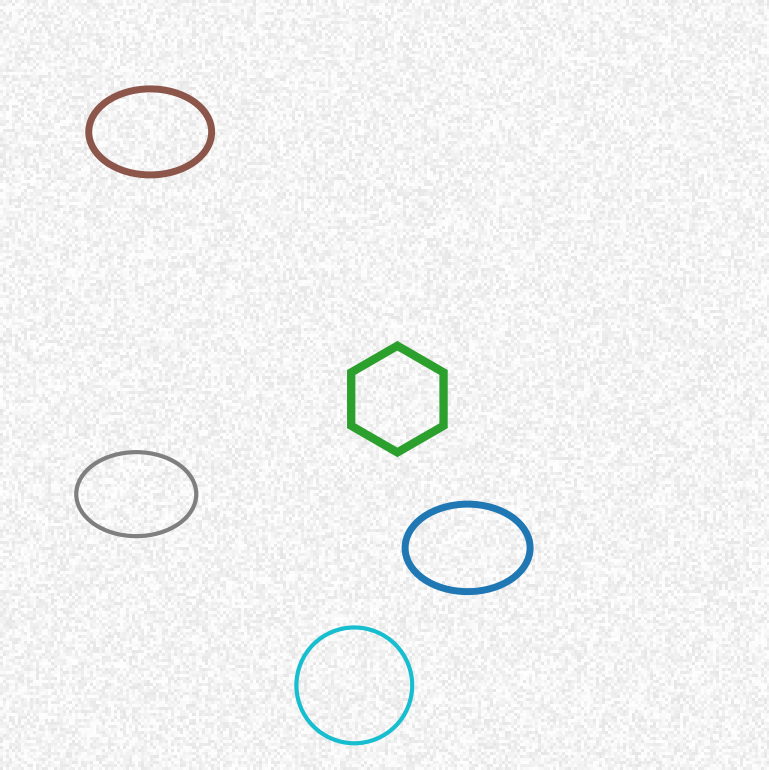[{"shape": "oval", "thickness": 2.5, "radius": 0.41, "center": [0.607, 0.288]}, {"shape": "hexagon", "thickness": 3, "radius": 0.35, "center": [0.516, 0.482]}, {"shape": "oval", "thickness": 2.5, "radius": 0.4, "center": [0.195, 0.829]}, {"shape": "oval", "thickness": 1.5, "radius": 0.39, "center": [0.177, 0.358]}, {"shape": "circle", "thickness": 1.5, "radius": 0.38, "center": [0.46, 0.11]}]